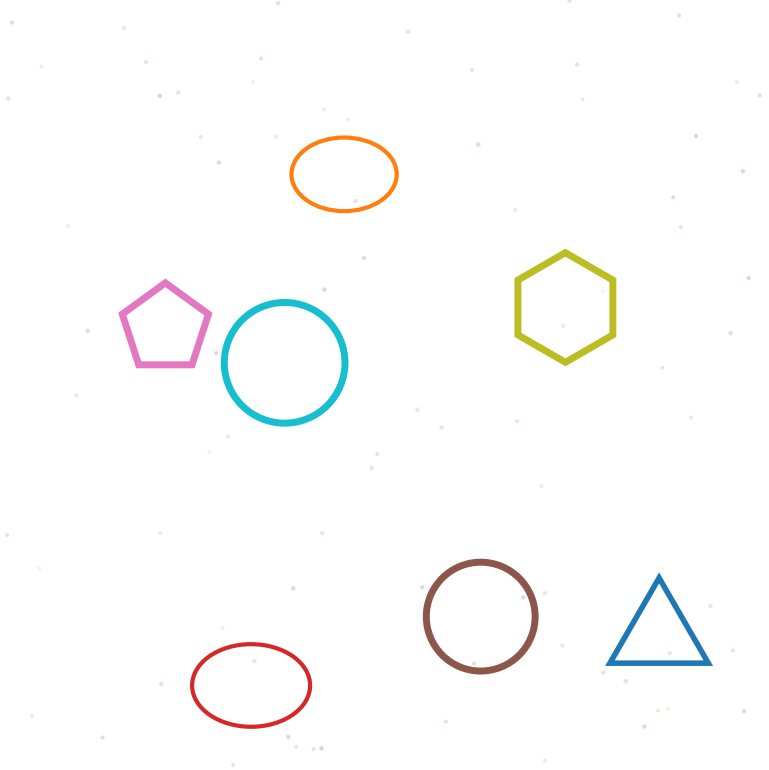[{"shape": "triangle", "thickness": 2, "radius": 0.37, "center": [0.856, 0.176]}, {"shape": "oval", "thickness": 1.5, "radius": 0.34, "center": [0.447, 0.774]}, {"shape": "oval", "thickness": 1.5, "radius": 0.38, "center": [0.326, 0.11]}, {"shape": "circle", "thickness": 2.5, "radius": 0.35, "center": [0.624, 0.199]}, {"shape": "pentagon", "thickness": 2.5, "radius": 0.29, "center": [0.215, 0.574]}, {"shape": "hexagon", "thickness": 2.5, "radius": 0.36, "center": [0.734, 0.601]}, {"shape": "circle", "thickness": 2.5, "radius": 0.39, "center": [0.37, 0.529]}]